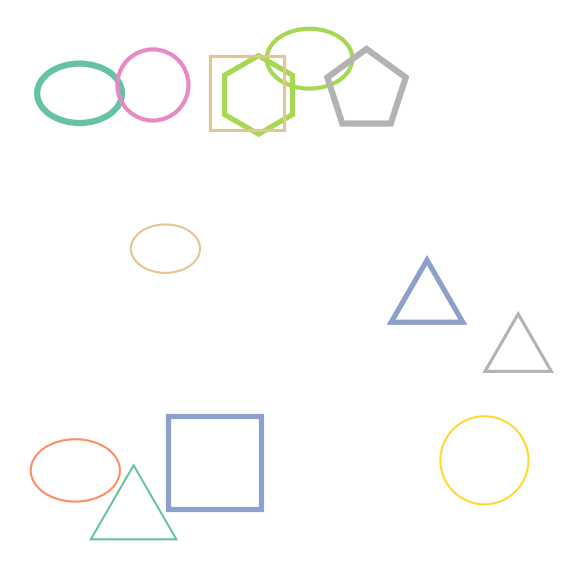[{"shape": "triangle", "thickness": 1, "radius": 0.43, "center": [0.231, 0.108]}, {"shape": "oval", "thickness": 3, "radius": 0.37, "center": [0.138, 0.838]}, {"shape": "oval", "thickness": 1, "radius": 0.39, "center": [0.13, 0.185]}, {"shape": "triangle", "thickness": 2.5, "radius": 0.36, "center": [0.739, 0.477]}, {"shape": "square", "thickness": 2.5, "radius": 0.4, "center": [0.372, 0.198]}, {"shape": "circle", "thickness": 2, "radius": 0.31, "center": [0.265, 0.852]}, {"shape": "hexagon", "thickness": 2.5, "radius": 0.34, "center": [0.448, 0.835]}, {"shape": "oval", "thickness": 2, "radius": 0.37, "center": [0.536, 0.898]}, {"shape": "circle", "thickness": 1, "radius": 0.38, "center": [0.839, 0.202]}, {"shape": "oval", "thickness": 1, "radius": 0.3, "center": [0.286, 0.569]}, {"shape": "square", "thickness": 1.5, "radius": 0.32, "center": [0.428, 0.838]}, {"shape": "pentagon", "thickness": 3, "radius": 0.36, "center": [0.635, 0.843]}, {"shape": "triangle", "thickness": 1.5, "radius": 0.33, "center": [0.897, 0.389]}]